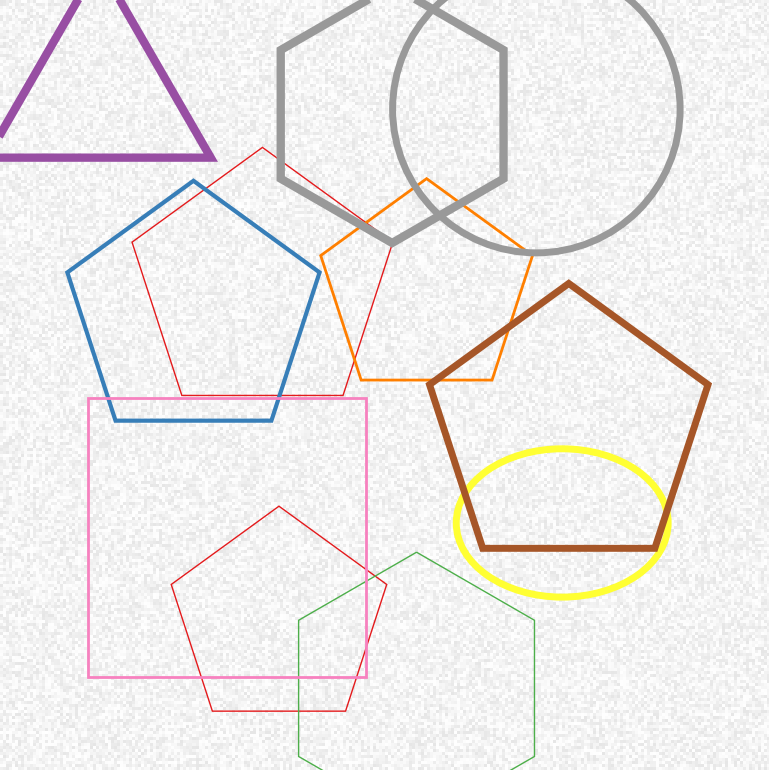[{"shape": "pentagon", "thickness": 0.5, "radius": 0.74, "center": [0.362, 0.195]}, {"shape": "pentagon", "thickness": 0.5, "radius": 0.89, "center": [0.341, 0.63]}, {"shape": "pentagon", "thickness": 1.5, "radius": 0.86, "center": [0.251, 0.593]}, {"shape": "hexagon", "thickness": 0.5, "radius": 0.88, "center": [0.541, 0.106]}, {"shape": "triangle", "thickness": 3, "radius": 0.84, "center": [0.128, 0.879]}, {"shape": "pentagon", "thickness": 1, "radius": 0.72, "center": [0.554, 0.623]}, {"shape": "oval", "thickness": 2.5, "radius": 0.69, "center": [0.73, 0.321]}, {"shape": "pentagon", "thickness": 2.5, "radius": 0.95, "center": [0.739, 0.442]}, {"shape": "square", "thickness": 1, "radius": 0.9, "center": [0.295, 0.302]}, {"shape": "hexagon", "thickness": 3, "radius": 0.84, "center": [0.509, 0.851]}, {"shape": "circle", "thickness": 2.5, "radius": 0.93, "center": [0.697, 0.858]}]